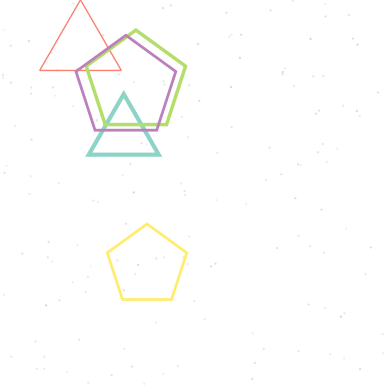[{"shape": "triangle", "thickness": 3, "radius": 0.52, "center": [0.321, 0.651]}, {"shape": "triangle", "thickness": 1, "radius": 0.61, "center": [0.209, 0.878]}, {"shape": "pentagon", "thickness": 2.5, "radius": 0.68, "center": [0.353, 0.786]}, {"shape": "pentagon", "thickness": 2, "radius": 0.68, "center": [0.327, 0.772]}, {"shape": "pentagon", "thickness": 2, "radius": 0.54, "center": [0.382, 0.31]}]